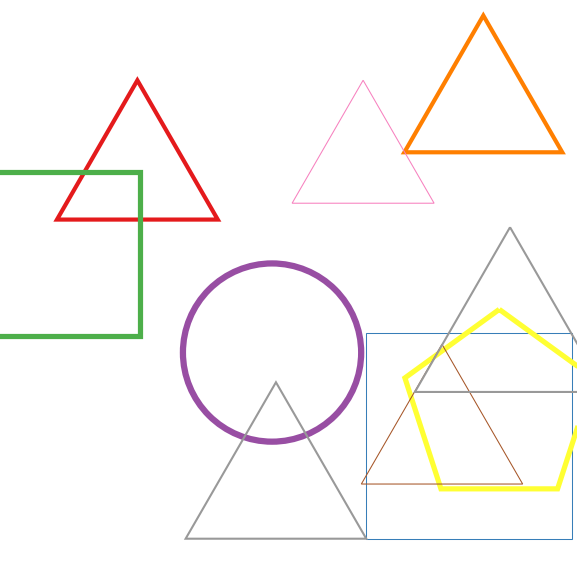[{"shape": "triangle", "thickness": 2, "radius": 0.8, "center": [0.238, 0.699]}, {"shape": "square", "thickness": 0.5, "radius": 0.89, "center": [0.812, 0.244]}, {"shape": "square", "thickness": 2.5, "radius": 0.71, "center": [0.101, 0.559]}, {"shape": "circle", "thickness": 3, "radius": 0.77, "center": [0.471, 0.389]}, {"shape": "triangle", "thickness": 2, "radius": 0.79, "center": [0.837, 0.814]}, {"shape": "pentagon", "thickness": 2.5, "radius": 0.86, "center": [0.865, 0.292]}, {"shape": "triangle", "thickness": 0.5, "radius": 0.81, "center": [0.765, 0.242]}, {"shape": "triangle", "thickness": 0.5, "radius": 0.71, "center": [0.629, 0.718]}, {"shape": "triangle", "thickness": 1, "radius": 0.95, "center": [0.883, 0.415]}, {"shape": "triangle", "thickness": 1, "radius": 0.9, "center": [0.478, 0.157]}]